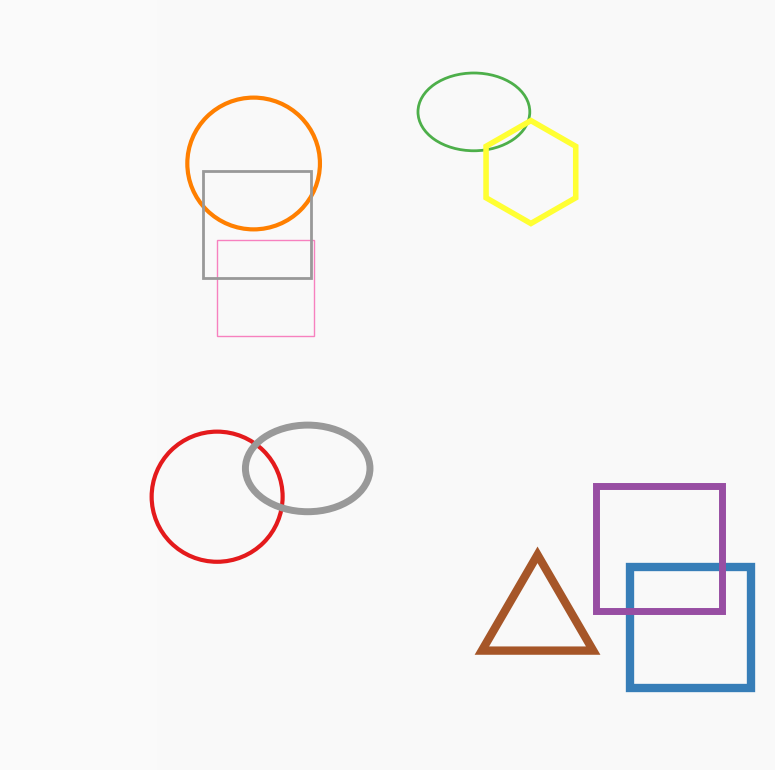[{"shape": "circle", "thickness": 1.5, "radius": 0.42, "center": [0.28, 0.355]}, {"shape": "square", "thickness": 3, "radius": 0.39, "center": [0.891, 0.185]}, {"shape": "oval", "thickness": 1, "radius": 0.36, "center": [0.611, 0.855]}, {"shape": "square", "thickness": 2.5, "radius": 0.4, "center": [0.85, 0.287]}, {"shape": "circle", "thickness": 1.5, "radius": 0.43, "center": [0.327, 0.788]}, {"shape": "hexagon", "thickness": 2, "radius": 0.33, "center": [0.685, 0.777]}, {"shape": "triangle", "thickness": 3, "radius": 0.41, "center": [0.694, 0.197]}, {"shape": "square", "thickness": 0.5, "radius": 0.31, "center": [0.342, 0.626]}, {"shape": "square", "thickness": 1, "radius": 0.35, "center": [0.331, 0.708]}, {"shape": "oval", "thickness": 2.5, "radius": 0.4, "center": [0.397, 0.392]}]